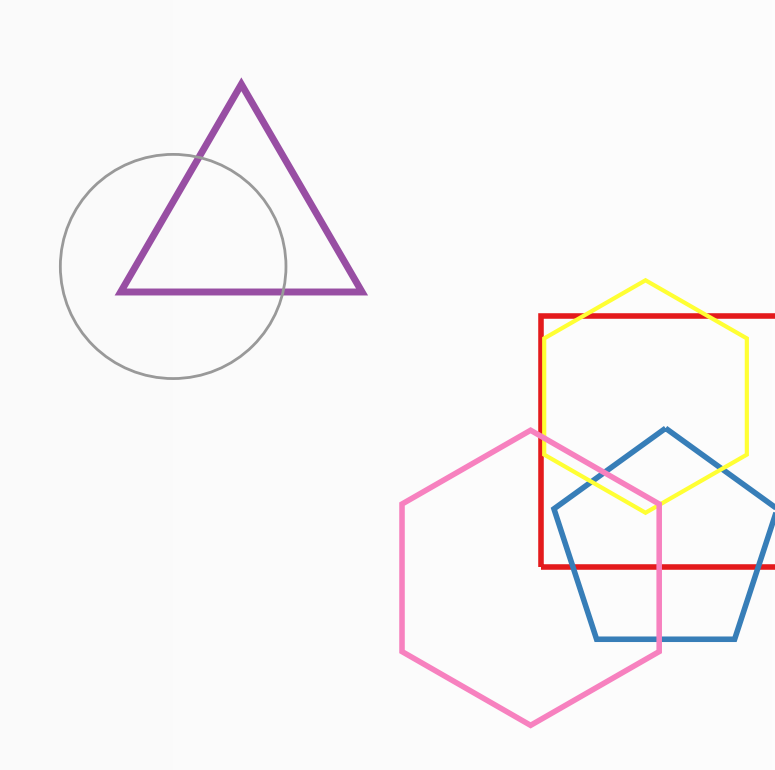[{"shape": "square", "thickness": 2, "radius": 0.82, "center": [0.861, 0.426]}, {"shape": "pentagon", "thickness": 2, "radius": 0.76, "center": [0.859, 0.292]}, {"shape": "triangle", "thickness": 2.5, "radius": 0.9, "center": [0.311, 0.711]}, {"shape": "hexagon", "thickness": 1.5, "radius": 0.75, "center": [0.833, 0.485]}, {"shape": "hexagon", "thickness": 2, "radius": 0.96, "center": [0.685, 0.25]}, {"shape": "circle", "thickness": 1, "radius": 0.73, "center": [0.223, 0.654]}]